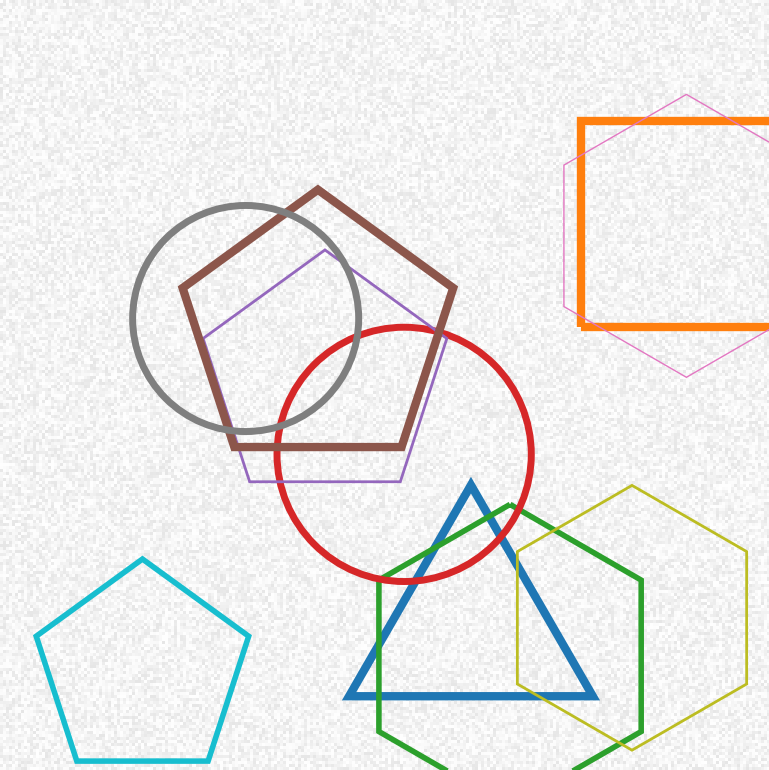[{"shape": "triangle", "thickness": 3, "radius": 0.91, "center": [0.612, 0.187]}, {"shape": "square", "thickness": 3, "radius": 0.67, "center": [0.888, 0.709]}, {"shape": "hexagon", "thickness": 2, "radius": 0.98, "center": [0.662, 0.148]}, {"shape": "circle", "thickness": 2.5, "radius": 0.83, "center": [0.525, 0.41]}, {"shape": "pentagon", "thickness": 1, "radius": 0.83, "center": [0.422, 0.509]}, {"shape": "pentagon", "thickness": 3, "radius": 0.92, "center": [0.413, 0.569]}, {"shape": "hexagon", "thickness": 0.5, "radius": 0.92, "center": [0.891, 0.694]}, {"shape": "circle", "thickness": 2.5, "radius": 0.73, "center": [0.319, 0.586]}, {"shape": "hexagon", "thickness": 1, "radius": 0.86, "center": [0.821, 0.198]}, {"shape": "pentagon", "thickness": 2, "radius": 0.73, "center": [0.185, 0.129]}]